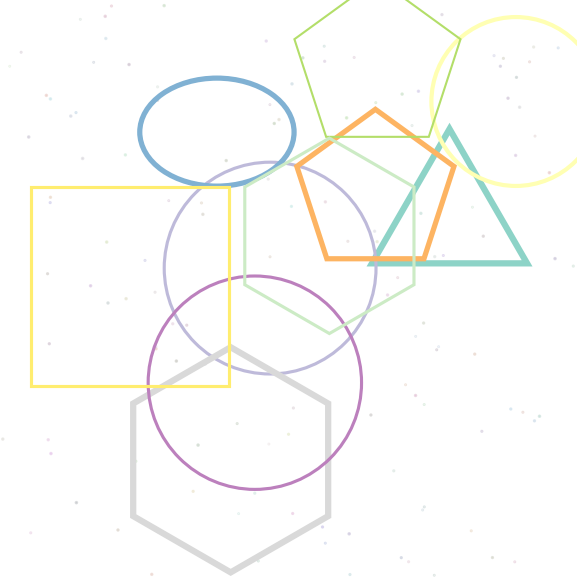[{"shape": "triangle", "thickness": 3, "radius": 0.78, "center": [0.778, 0.621]}, {"shape": "circle", "thickness": 2, "radius": 0.73, "center": [0.893, 0.823]}, {"shape": "circle", "thickness": 1.5, "radius": 0.92, "center": [0.468, 0.535]}, {"shape": "oval", "thickness": 2.5, "radius": 0.67, "center": [0.376, 0.77]}, {"shape": "pentagon", "thickness": 2.5, "radius": 0.72, "center": [0.65, 0.667]}, {"shape": "pentagon", "thickness": 1, "radius": 0.76, "center": [0.654, 0.885]}, {"shape": "hexagon", "thickness": 3, "radius": 0.97, "center": [0.399, 0.203]}, {"shape": "circle", "thickness": 1.5, "radius": 0.92, "center": [0.441, 0.336]}, {"shape": "hexagon", "thickness": 1.5, "radius": 0.85, "center": [0.57, 0.591]}, {"shape": "square", "thickness": 1.5, "radius": 0.86, "center": [0.225, 0.503]}]